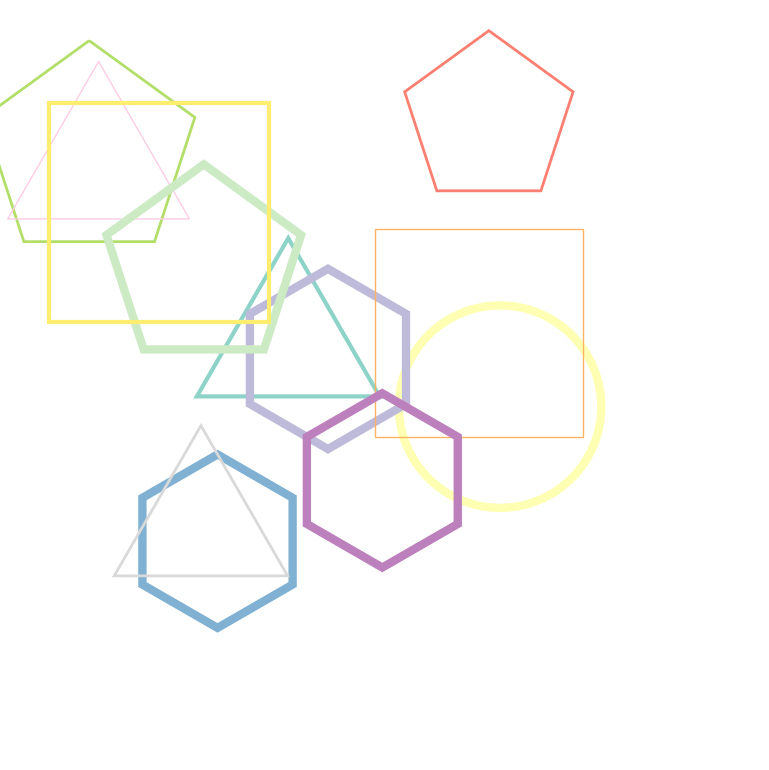[{"shape": "triangle", "thickness": 1.5, "radius": 0.69, "center": [0.374, 0.554]}, {"shape": "circle", "thickness": 3, "radius": 0.66, "center": [0.649, 0.472]}, {"shape": "hexagon", "thickness": 3, "radius": 0.59, "center": [0.426, 0.534]}, {"shape": "pentagon", "thickness": 1, "radius": 0.57, "center": [0.635, 0.845]}, {"shape": "hexagon", "thickness": 3, "radius": 0.56, "center": [0.282, 0.297]}, {"shape": "square", "thickness": 0.5, "radius": 0.68, "center": [0.622, 0.567]}, {"shape": "pentagon", "thickness": 1, "radius": 0.72, "center": [0.116, 0.803]}, {"shape": "triangle", "thickness": 0.5, "radius": 0.68, "center": [0.128, 0.784]}, {"shape": "triangle", "thickness": 1, "radius": 0.65, "center": [0.261, 0.317]}, {"shape": "hexagon", "thickness": 3, "radius": 0.57, "center": [0.497, 0.376]}, {"shape": "pentagon", "thickness": 3, "radius": 0.66, "center": [0.265, 0.654]}, {"shape": "square", "thickness": 1.5, "radius": 0.71, "center": [0.207, 0.724]}]